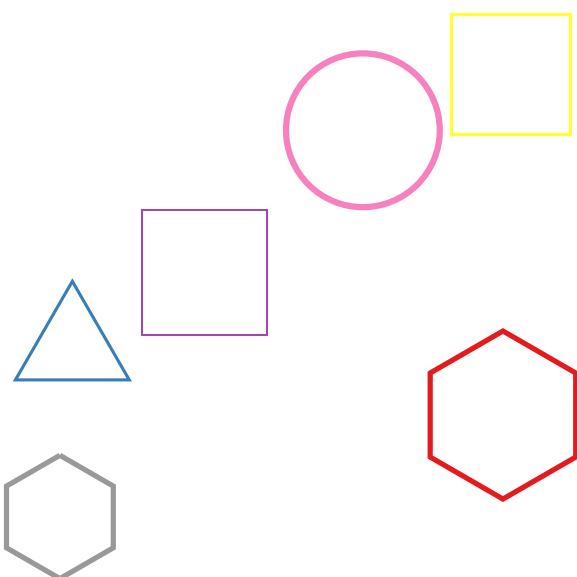[{"shape": "hexagon", "thickness": 2.5, "radius": 0.73, "center": [0.871, 0.28]}, {"shape": "triangle", "thickness": 1.5, "radius": 0.57, "center": [0.125, 0.398]}, {"shape": "square", "thickness": 1, "radius": 0.54, "center": [0.354, 0.527]}, {"shape": "square", "thickness": 1.5, "radius": 0.52, "center": [0.884, 0.871]}, {"shape": "circle", "thickness": 3, "radius": 0.67, "center": [0.628, 0.774]}, {"shape": "hexagon", "thickness": 2.5, "radius": 0.53, "center": [0.104, 0.104]}]